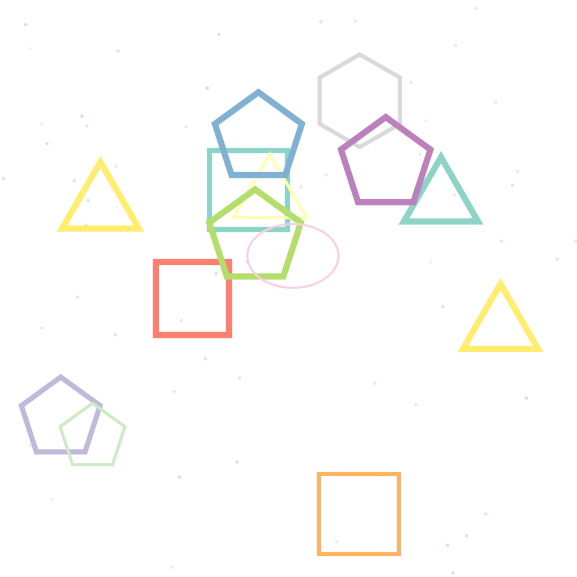[{"shape": "square", "thickness": 2.5, "radius": 0.34, "center": [0.43, 0.671]}, {"shape": "triangle", "thickness": 3, "radius": 0.37, "center": [0.764, 0.653]}, {"shape": "triangle", "thickness": 1.5, "radius": 0.37, "center": [0.467, 0.659]}, {"shape": "pentagon", "thickness": 2.5, "radius": 0.36, "center": [0.105, 0.275]}, {"shape": "square", "thickness": 3, "radius": 0.31, "center": [0.334, 0.483]}, {"shape": "pentagon", "thickness": 3, "radius": 0.4, "center": [0.447, 0.76]}, {"shape": "square", "thickness": 2, "radius": 0.35, "center": [0.621, 0.109]}, {"shape": "pentagon", "thickness": 3, "radius": 0.42, "center": [0.442, 0.588]}, {"shape": "oval", "thickness": 1, "radius": 0.39, "center": [0.507, 0.556]}, {"shape": "hexagon", "thickness": 2, "radius": 0.4, "center": [0.623, 0.825]}, {"shape": "pentagon", "thickness": 3, "radius": 0.41, "center": [0.668, 0.715]}, {"shape": "pentagon", "thickness": 1.5, "radius": 0.29, "center": [0.16, 0.242]}, {"shape": "triangle", "thickness": 3, "radius": 0.38, "center": [0.174, 0.642]}, {"shape": "triangle", "thickness": 3, "radius": 0.38, "center": [0.867, 0.432]}]